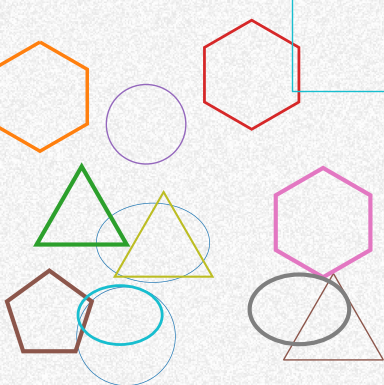[{"shape": "oval", "thickness": 0.5, "radius": 0.74, "center": [0.397, 0.369]}, {"shape": "circle", "thickness": 0.5, "radius": 0.64, "center": [0.327, 0.126]}, {"shape": "hexagon", "thickness": 2.5, "radius": 0.71, "center": [0.104, 0.749]}, {"shape": "triangle", "thickness": 3, "radius": 0.68, "center": [0.212, 0.432]}, {"shape": "hexagon", "thickness": 2, "radius": 0.71, "center": [0.654, 0.806]}, {"shape": "circle", "thickness": 1, "radius": 0.52, "center": [0.379, 0.677]}, {"shape": "triangle", "thickness": 1, "radius": 0.75, "center": [0.866, 0.14]}, {"shape": "pentagon", "thickness": 3, "radius": 0.58, "center": [0.128, 0.181]}, {"shape": "hexagon", "thickness": 3, "radius": 0.71, "center": [0.839, 0.422]}, {"shape": "oval", "thickness": 3, "radius": 0.65, "center": [0.778, 0.197]}, {"shape": "triangle", "thickness": 1.5, "radius": 0.73, "center": [0.425, 0.355]}, {"shape": "oval", "thickness": 2, "radius": 0.55, "center": [0.312, 0.182]}, {"shape": "square", "thickness": 1, "radius": 0.6, "center": [0.879, 0.884]}]